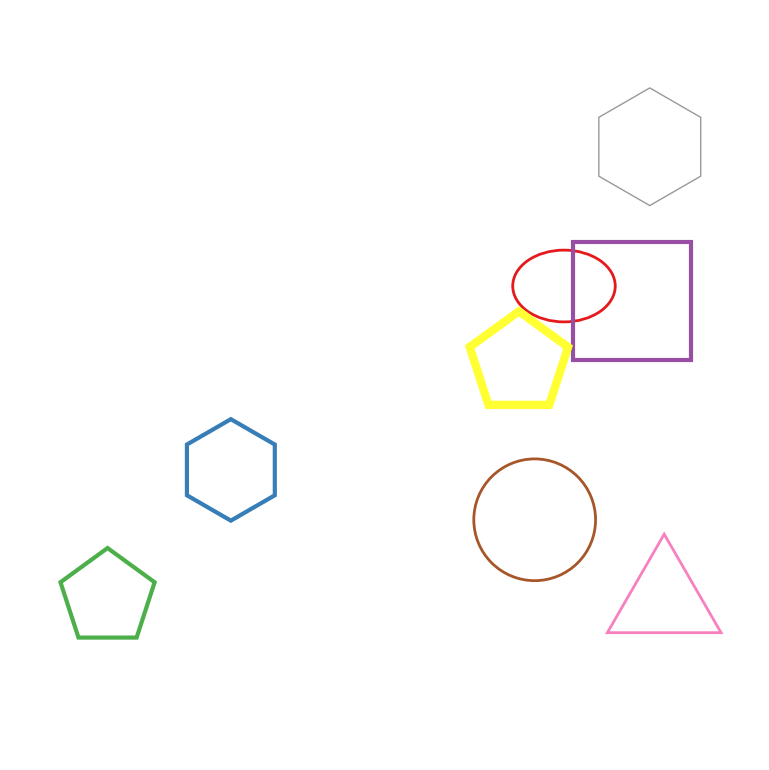[{"shape": "oval", "thickness": 1, "radius": 0.33, "center": [0.732, 0.629]}, {"shape": "hexagon", "thickness": 1.5, "radius": 0.33, "center": [0.3, 0.39]}, {"shape": "pentagon", "thickness": 1.5, "radius": 0.32, "center": [0.14, 0.224]}, {"shape": "square", "thickness": 1.5, "radius": 0.38, "center": [0.821, 0.609]}, {"shape": "pentagon", "thickness": 3, "radius": 0.34, "center": [0.674, 0.529]}, {"shape": "circle", "thickness": 1, "radius": 0.4, "center": [0.694, 0.325]}, {"shape": "triangle", "thickness": 1, "radius": 0.43, "center": [0.863, 0.221]}, {"shape": "hexagon", "thickness": 0.5, "radius": 0.38, "center": [0.844, 0.809]}]